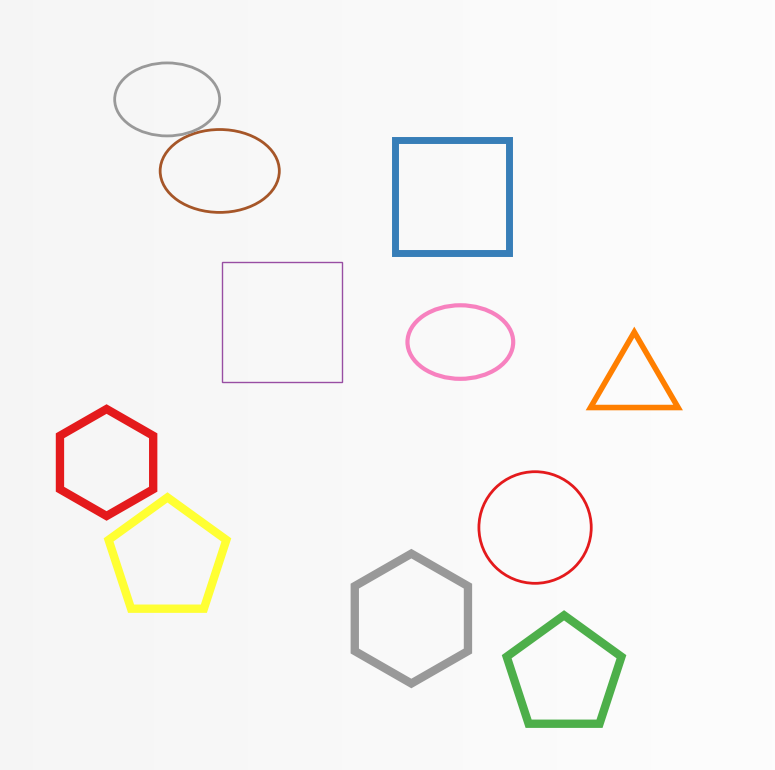[{"shape": "circle", "thickness": 1, "radius": 0.36, "center": [0.69, 0.315]}, {"shape": "hexagon", "thickness": 3, "radius": 0.35, "center": [0.138, 0.399]}, {"shape": "square", "thickness": 2.5, "radius": 0.37, "center": [0.583, 0.745]}, {"shape": "pentagon", "thickness": 3, "radius": 0.39, "center": [0.728, 0.123]}, {"shape": "square", "thickness": 0.5, "radius": 0.39, "center": [0.364, 0.582]}, {"shape": "triangle", "thickness": 2, "radius": 0.33, "center": [0.818, 0.503]}, {"shape": "pentagon", "thickness": 3, "radius": 0.4, "center": [0.216, 0.274]}, {"shape": "oval", "thickness": 1, "radius": 0.38, "center": [0.284, 0.778]}, {"shape": "oval", "thickness": 1.5, "radius": 0.34, "center": [0.594, 0.556]}, {"shape": "hexagon", "thickness": 3, "radius": 0.42, "center": [0.531, 0.197]}, {"shape": "oval", "thickness": 1, "radius": 0.34, "center": [0.216, 0.871]}]